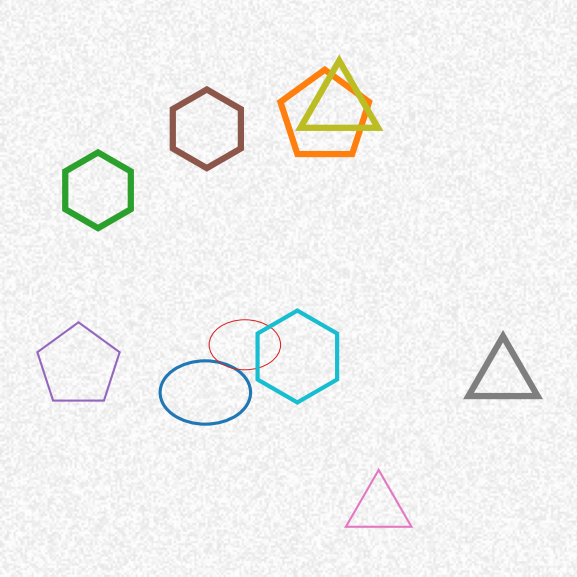[{"shape": "oval", "thickness": 1.5, "radius": 0.39, "center": [0.356, 0.319]}, {"shape": "pentagon", "thickness": 3, "radius": 0.4, "center": [0.562, 0.798]}, {"shape": "hexagon", "thickness": 3, "radius": 0.33, "center": [0.17, 0.67]}, {"shape": "oval", "thickness": 0.5, "radius": 0.31, "center": [0.424, 0.402]}, {"shape": "pentagon", "thickness": 1, "radius": 0.37, "center": [0.136, 0.366]}, {"shape": "hexagon", "thickness": 3, "radius": 0.34, "center": [0.358, 0.776]}, {"shape": "triangle", "thickness": 1, "radius": 0.33, "center": [0.656, 0.12]}, {"shape": "triangle", "thickness": 3, "radius": 0.35, "center": [0.871, 0.348]}, {"shape": "triangle", "thickness": 3, "radius": 0.39, "center": [0.587, 0.817]}, {"shape": "hexagon", "thickness": 2, "radius": 0.4, "center": [0.515, 0.382]}]